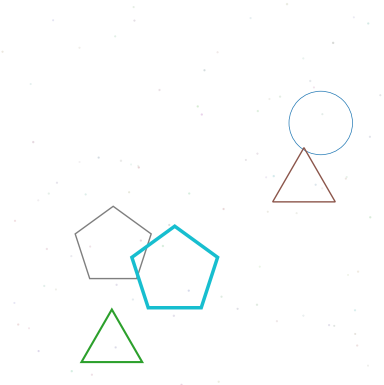[{"shape": "circle", "thickness": 0.5, "radius": 0.41, "center": [0.833, 0.681]}, {"shape": "triangle", "thickness": 1.5, "radius": 0.46, "center": [0.29, 0.105]}, {"shape": "triangle", "thickness": 1, "radius": 0.47, "center": [0.79, 0.523]}, {"shape": "pentagon", "thickness": 1, "radius": 0.52, "center": [0.294, 0.36]}, {"shape": "pentagon", "thickness": 2.5, "radius": 0.59, "center": [0.454, 0.295]}]